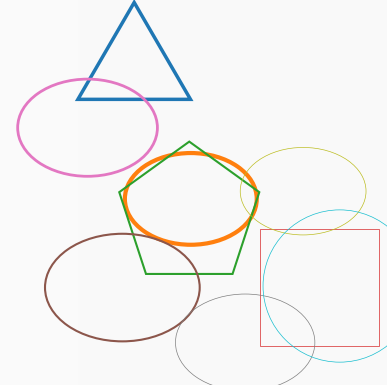[{"shape": "triangle", "thickness": 2.5, "radius": 0.84, "center": [0.346, 0.826]}, {"shape": "oval", "thickness": 3, "radius": 0.85, "center": [0.492, 0.483]}, {"shape": "pentagon", "thickness": 1.5, "radius": 0.95, "center": [0.488, 0.442]}, {"shape": "square", "thickness": 0.5, "radius": 0.76, "center": [0.824, 0.253]}, {"shape": "oval", "thickness": 1.5, "radius": 1.0, "center": [0.316, 0.253]}, {"shape": "oval", "thickness": 2, "radius": 0.9, "center": [0.226, 0.668]}, {"shape": "oval", "thickness": 0.5, "radius": 0.9, "center": [0.633, 0.11]}, {"shape": "oval", "thickness": 0.5, "radius": 0.81, "center": [0.782, 0.503]}, {"shape": "circle", "thickness": 0.5, "radius": 0.99, "center": [0.877, 0.257]}]